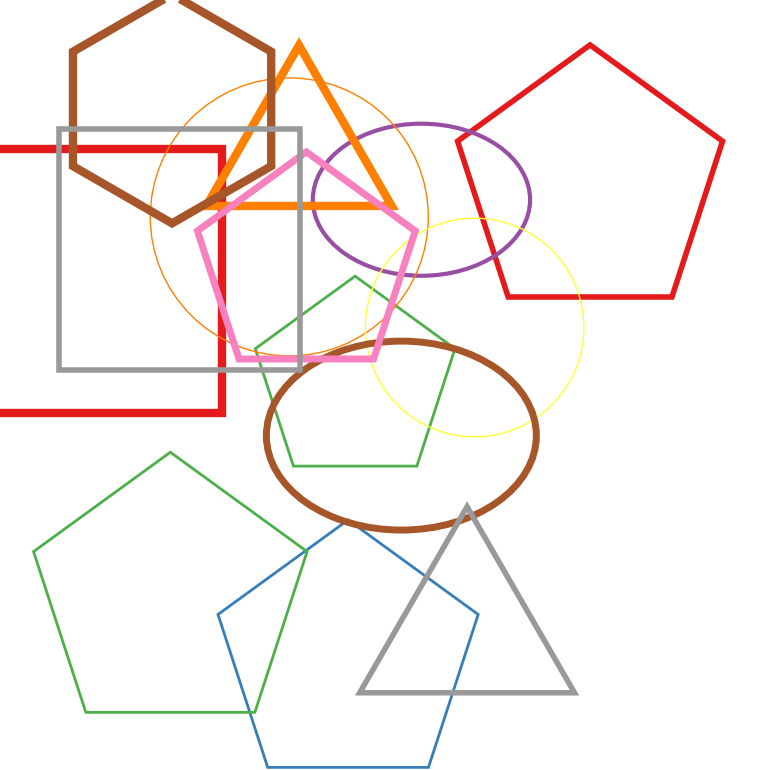[{"shape": "pentagon", "thickness": 2, "radius": 0.9, "center": [0.766, 0.761]}, {"shape": "square", "thickness": 3, "radius": 0.86, "center": [0.116, 0.635]}, {"shape": "pentagon", "thickness": 1, "radius": 0.89, "center": [0.452, 0.147]}, {"shape": "pentagon", "thickness": 1, "radius": 0.93, "center": [0.221, 0.226]}, {"shape": "pentagon", "thickness": 1, "radius": 0.68, "center": [0.461, 0.505]}, {"shape": "oval", "thickness": 1.5, "radius": 0.71, "center": [0.547, 0.741]}, {"shape": "triangle", "thickness": 3, "radius": 0.7, "center": [0.388, 0.802]}, {"shape": "circle", "thickness": 0.5, "radius": 0.9, "center": [0.376, 0.718]}, {"shape": "circle", "thickness": 0.5, "radius": 0.71, "center": [0.616, 0.575]}, {"shape": "hexagon", "thickness": 3, "radius": 0.74, "center": [0.223, 0.859]}, {"shape": "oval", "thickness": 2.5, "radius": 0.88, "center": [0.521, 0.434]}, {"shape": "pentagon", "thickness": 2.5, "radius": 0.74, "center": [0.398, 0.654]}, {"shape": "triangle", "thickness": 2, "radius": 0.81, "center": [0.607, 0.181]}, {"shape": "square", "thickness": 2, "radius": 0.78, "center": [0.233, 0.676]}]